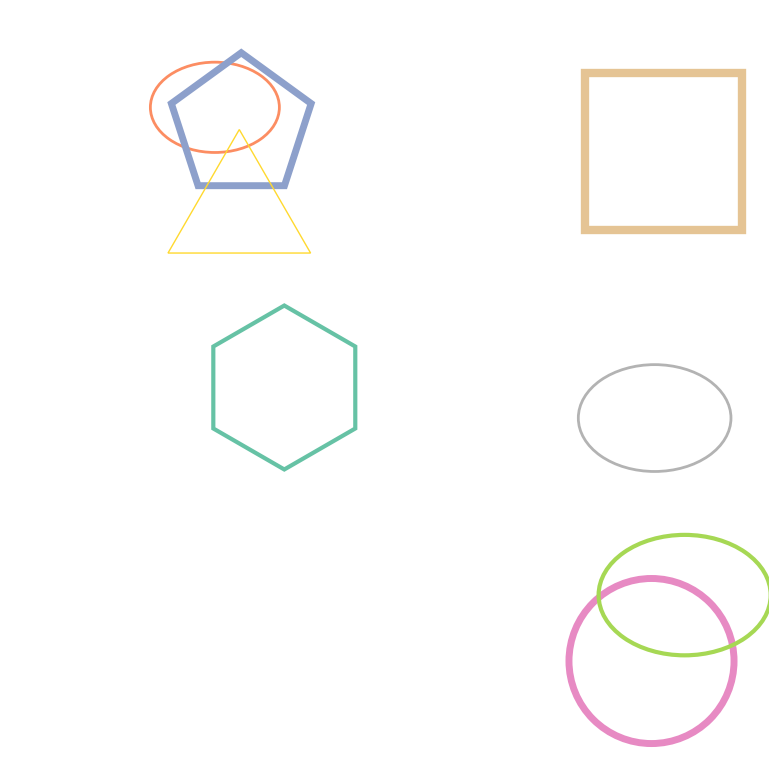[{"shape": "hexagon", "thickness": 1.5, "radius": 0.53, "center": [0.369, 0.497]}, {"shape": "oval", "thickness": 1, "radius": 0.42, "center": [0.279, 0.861]}, {"shape": "pentagon", "thickness": 2.5, "radius": 0.48, "center": [0.313, 0.836]}, {"shape": "circle", "thickness": 2.5, "radius": 0.54, "center": [0.846, 0.142]}, {"shape": "oval", "thickness": 1.5, "radius": 0.56, "center": [0.889, 0.227]}, {"shape": "triangle", "thickness": 0.5, "radius": 0.53, "center": [0.311, 0.725]}, {"shape": "square", "thickness": 3, "radius": 0.51, "center": [0.862, 0.803]}, {"shape": "oval", "thickness": 1, "radius": 0.5, "center": [0.85, 0.457]}]